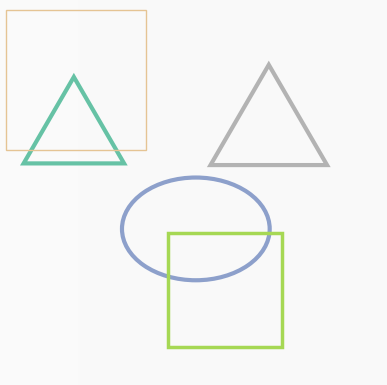[{"shape": "triangle", "thickness": 3, "radius": 0.75, "center": [0.191, 0.65]}, {"shape": "oval", "thickness": 3, "radius": 0.95, "center": [0.505, 0.405]}, {"shape": "square", "thickness": 2.5, "radius": 0.74, "center": [0.581, 0.247]}, {"shape": "square", "thickness": 1, "radius": 0.91, "center": [0.196, 0.793]}, {"shape": "triangle", "thickness": 3, "radius": 0.87, "center": [0.694, 0.658]}]